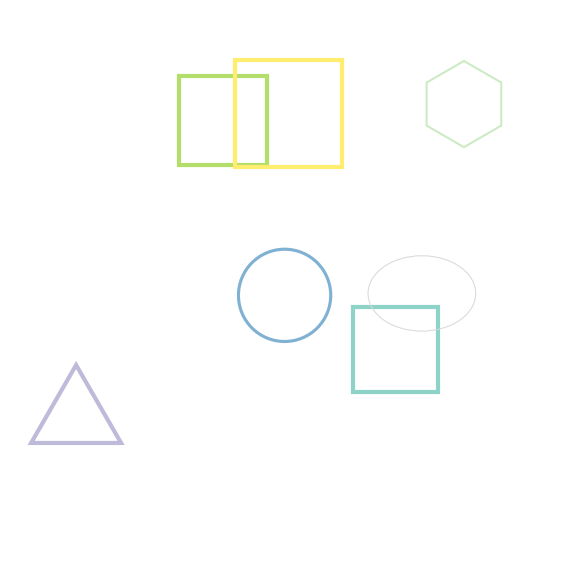[{"shape": "square", "thickness": 2, "radius": 0.37, "center": [0.685, 0.394]}, {"shape": "triangle", "thickness": 2, "radius": 0.45, "center": [0.132, 0.277]}, {"shape": "circle", "thickness": 1.5, "radius": 0.4, "center": [0.493, 0.488]}, {"shape": "square", "thickness": 2, "radius": 0.38, "center": [0.386, 0.79]}, {"shape": "oval", "thickness": 0.5, "radius": 0.47, "center": [0.731, 0.491]}, {"shape": "hexagon", "thickness": 1, "radius": 0.37, "center": [0.803, 0.819]}, {"shape": "square", "thickness": 2, "radius": 0.46, "center": [0.5, 0.802]}]